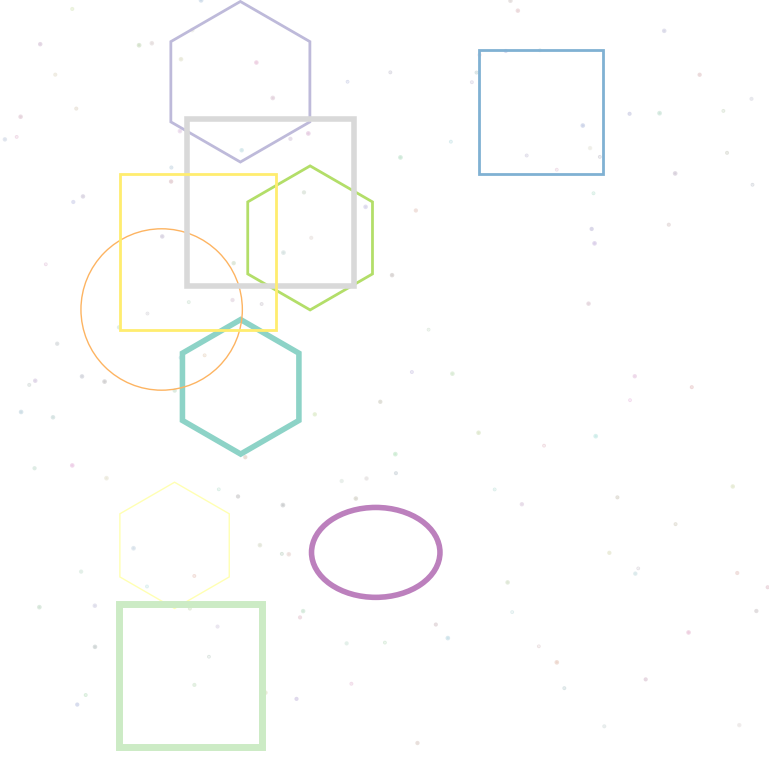[{"shape": "hexagon", "thickness": 2, "radius": 0.44, "center": [0.313, 0.498]}, {"shape": "hexagon", "thickness": 0.5, "radius": 0.41, "center": [0.227, 0.292]}, {"shape": "hexagon", "thickness": 1, "radius": 0.52, "center": [0.312, 0.894]}, {"shape": "square", "thickness": 1, "radius": 0.4, "center": [0.703, 0.854]}, {"shape": "circle", "thickness": 0.5, "radius": 0.52, "center": [0.21, 0.598]}, {"shape": "hexagon", "thickness": 1, "radius": 0.47, "center": [0.403, 0.691]}, {"shape": "square", "thickness": 2, "radius": 0.54, "center": [0.351, 0.737]}, {"shape": "oval", "thickness": 2, "radius": 0.42, "center": [0.488, 0.283]}, {"shape": "square", "thickness": 2.5, "radius": 0.47, "center": [0.247, 0.123]}, {"shape": "square", "thickness": 1, "radius": 0.51, "center": [0.257, 0.673]}]